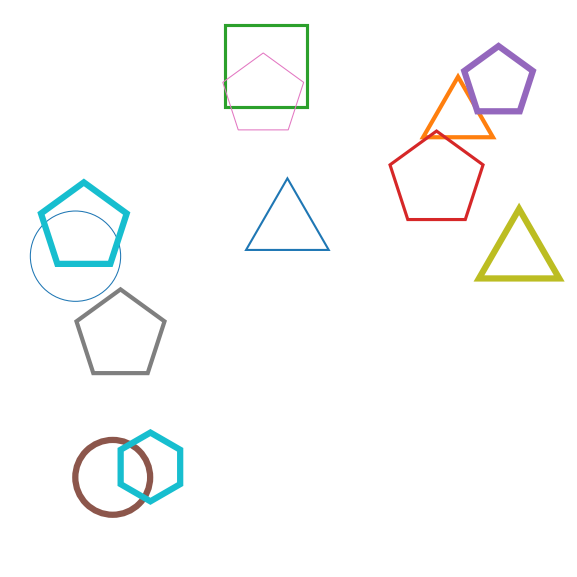[{"shape": "triangle", "thickness": 1, "radius": 0.41, "center": [0.498, 0.608]}, {"shape": "circle", "thickness": 0.5, "radius": 0.39, "center": [0.131, 0.556]}, {"shape": "triangle", "thickness": 2, "radius": 0.35, "center": [0.793, 0.796]}, {"shape": "square", "thickness": 1.5, "radius": 0.35, "center": [0.461, 0.884]}, {"shape": "pentagon", "thickness": 1.5, "radius": 0.42, "center": [0.756, 0.687]}, {"shape": "pentagon", "thickness": 3, "radius": 0.31, "center": [0.863, 0.857]}, {"shape": "circle", "thickness": 3, "radius": 0.32, "center": [0.195, 0.173]}, {"shape": "pentagon", "thickness": 0.5, "radius": 0.37, "center": [0.456, 0.834]}, {"shape": "pentagon", "thickness": 2, "radius": 0.4, "center": [0.209, 0.418]}, {"shape": "triangle", "thickness": 3, "radius": 0.4, "center": [0.899, 0.557]}, {"shape": "hexagon", "thickness": 3, "radius": 0.3, "center": [0.26, 0.191]}, {"shape": "pentagon", "thickness": 3, "radius": 0.39, "center": [0.145, 0.605]}]